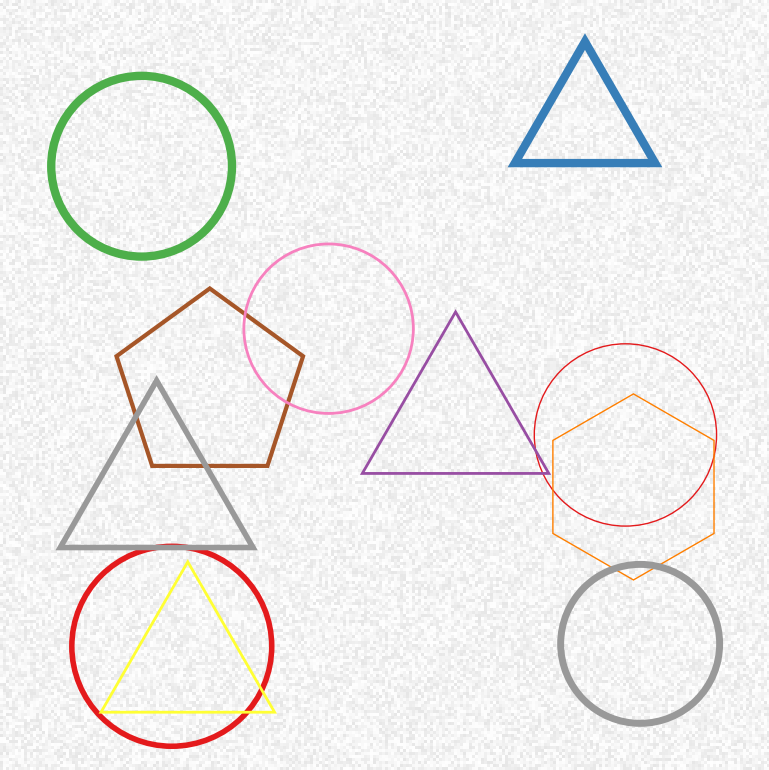[{"shape": "circle", "thickness": 0.5, "radius": 0.59, "center": [0.812, 0.435]}, {"shape": "circle", "thickness": 2, "radius": 0.65, "center": [0.223, 0.161]}, {"shape": "triangle", "thickness": 3, "radius": 0.53, "center": [0.76, 0.841]}, {"shape": "circle", "thickness": 3, "radius": 0.59, "center": [0.184, 0.784]}, {"shape": "triangle", "thickness": 1, "radius": 0.7, "center": [0.592, 0.455]}, {"shape": "hexagon", "thickness": 0.5, "radius": 0.6, "center": [0.823, 0.368]}, {"shape": "triangle", "thickness": 1, "radius": 0.65, "center": [0.244, 0.14]}, {"shape": "pentagon", "thickness": 1.5, "radius": 0.64, "center": [0.272, 0.498]}, {"shape": "circle", "thickness": 1, "radius": 0.55, "center": [0.427, 0.573]}, {"shape": "triangle", "thickness": 2, "radius": 0.72, "center": [0.203, 0.361]}, {"shape": "circle", "thickness": 2.5, "radius": 0.52, "center": [0.831, 0.164]}]